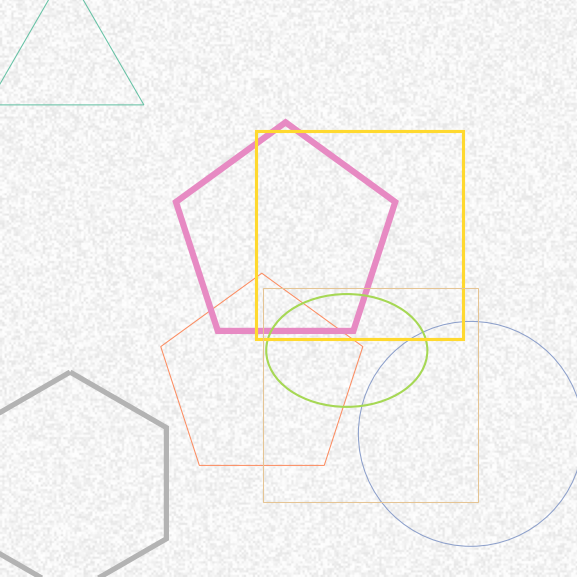[{"shape": "triangle", "thickness": 0.5, "radius": 0.78, "center": [0.114, 0.895]}, {"shape": "pentagon", "thickness": 0.5, "radius": 0.92, "center": [0.453, 0.342]}, {"shape": "circle", "thickness": 0.5, "radius": 0.97, "center": [0.815, 0.248]}, {"shape": "pentagon", "thickness": 3, "radius": 1.0, "center": [0.495, 0.588]}, {"shape": "oval", "thickness": 1, "radius": 0.7, "center": [0.601, 0.392]}, {"shape": "square", "thickness": 1.5, "radius": 0.9, "center": [0.622, 0.592]}, {"shape": "square", "thickness": 0.5, "radius": 0.93, "center": [0.642, 0.315]}, {"shape": "hexagon", "thickness": 2.5, "radius": 0.96, "center": [0.121, 0.162]}]